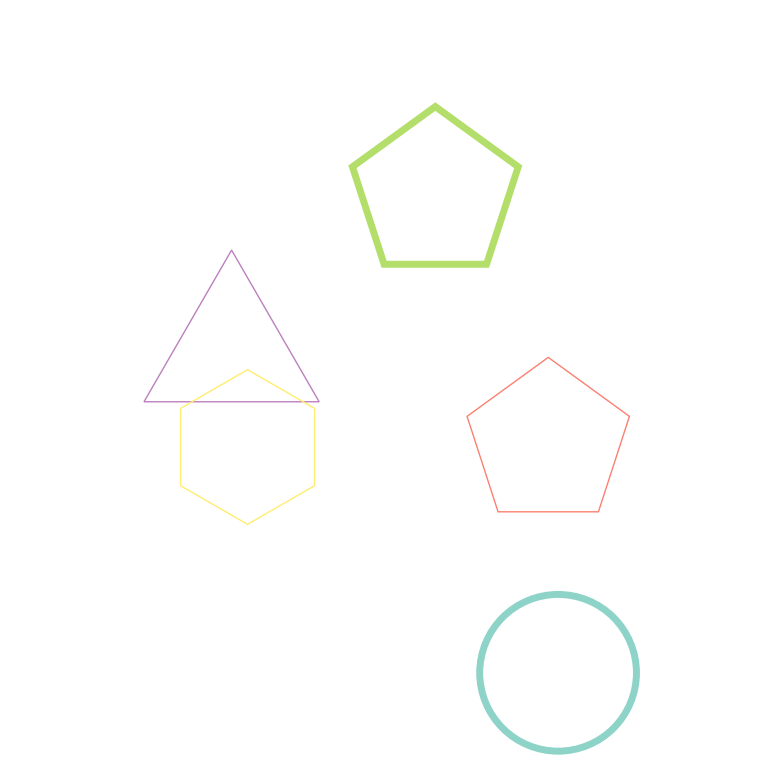[{"shape": "circle", "thickness": 2.5, "radius": 0.51, "center": [0.725, 0.126]}, {"shape": "pentagon", "thickness": 0.5, "radius": 0.55, "center": [0.712, 0.425]}, {"shape": "pentagon", "thickness": 2.5, "radius": 0.57, "center": [0.565, 0.748]}, {"shape": "triangle", "thickness": 0.5, "radius": 0.66, "center": [0.301, 0.544]}, {"shape": "hexagon", "thickness": 0.5, "radius": 0.5, "center": [0.322, 0.419]}]